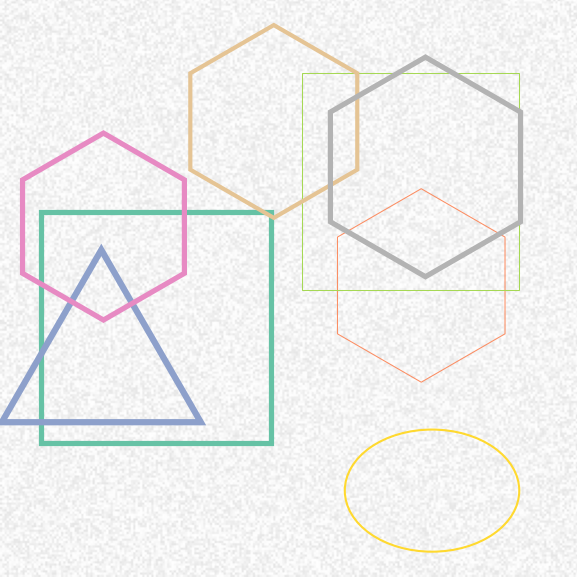[{"shape": "square", "thickness": 2.5, "radius": 1.0, "center": [0.271, 0.432]}, {"shape": "hexagon", "thickness": 0.5, "radius": 0.84, "center": [0.729, 0.505]}, {"shape": "triangle", "thickness": 3, "radius": 0.99, "center": [0.175, 0.367]}, {"shape": "hexagon", "thickness": 2.5, "radius": 0.81, "center": [0.179, 0.607]}, {"shape": "square", "thickness": 0.5, "radius": 0.94, "center": [0.711, 0.685]}, {"shape": "oval", "thickness": 1, "radius": 0.76, "center": [0.748, 0.15]}, {"shape": "hexagon", "thickness": 2, "radius": 0.83, "center": [0.474, 0.789]}, {"shape": "hexagon", "thickness": 2.5, "radius": 0.95, "center": [0.737, 0.71]}]